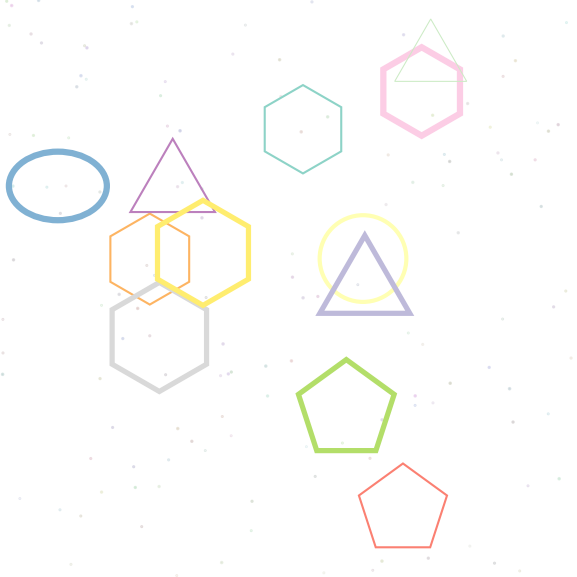[{"shape": "hexagon", "thickness": 1, "radius": 0.38, "center": [0.525, 0.775]}, {"shape": "circle", "thickness": 2, "radius": 0.38, "center": [0.629, 0.551]}, {"shape": "triangle", "thickness": 2.5, "radius": 0.45, "center": [0.632, 0.502]}, {"shape": "pentagon", "thickness": 1, "radius": 0.4, "center": [0.698, 0.116]}, {"shape": "oval", "thickness": 3, "radius": 0.42, "center": [0.1, 0.677]}, {"shape": "hexagon", "thickness": 1, "radius": 0.39, "center": [0.259, 0.551]}, {"shape": "pentagon", "thickness": 2.5, "radius": 0.44, "center": [0.6, 0.289]}, {"shape": "hexagon", "thickness": 3, "radius": 0.38, "center": [0.73, 0.841]}, {"shape": "hexagon", "thickness": 2.5, "radius": 0.47, "center": [0.276, 0.416]}, {"shape": "triangle", "thickness": 1, "radius": 0.42, "center": [0.299, 0.674]}, {"shape": "triangle", "thickness": 0.5, "radius": 0.36, "center": [0.746, 0.894]}, {"shape": "hexagon", "thickness": 2.5, "radius": 0.45, "center": [0.351, 0.561]}]